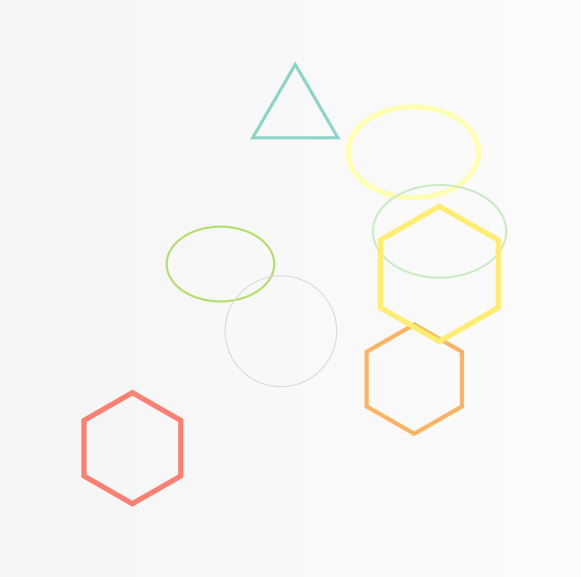[{"shape": "triangle", "thickness": 1.5, "radius": 0.42, "center": [0.508, 0.803]}, {"shape": "oval", "thickness": 2.5, "radius": 0.56, "center": [0.711, 0.735]}, {"shape": "hexagon", "thickness": 2.5, "radius": 0.48, "center": [0.228, 0.223]}, {"shape": "hexagon", "thickness": 2, "radius": 0.47, "center": [0.713, 0.343]}, {"shape": "oval", "thickness": 1, "radius": 0.46, "center": [0.379, 0.542]}, {"shape": "circle", "thickness": 0.5, "radius": 0.48, "center": [0.483, 0.426]}, {"shape": "oval", "thickness": 1, "radius": 0.57, "center": [0.756, 0.599]}, {"shape": "hexagon", "thickness": 2.5, "radius": 0.59, "center": [0.756, 0.525]}]